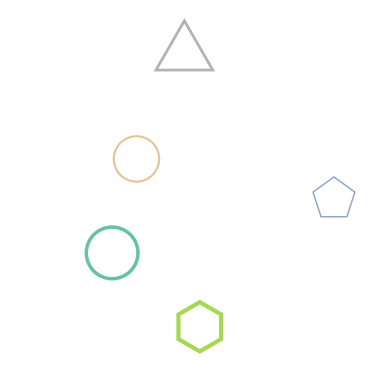[{"shape": "circle", "thickness": 2.5, "radius": 0.34, "center": [0.291, 0.343]}, {"shape": "pentagon", "thickness": 1, "radius": 0.29, "center": [0.867, 0.483]}, {"shape": "hexagon", "thickness": 3, "radius": 0.32, "center": [0.519, 0.151]}, {"shape": "circle", "thickness": 1.5, "radius": 0.29, "center": [0.354, 0.587]}, {"shape": "triangle", "thickness": 2, "radius": 0.43, "center": [0.479, 0.861]}]